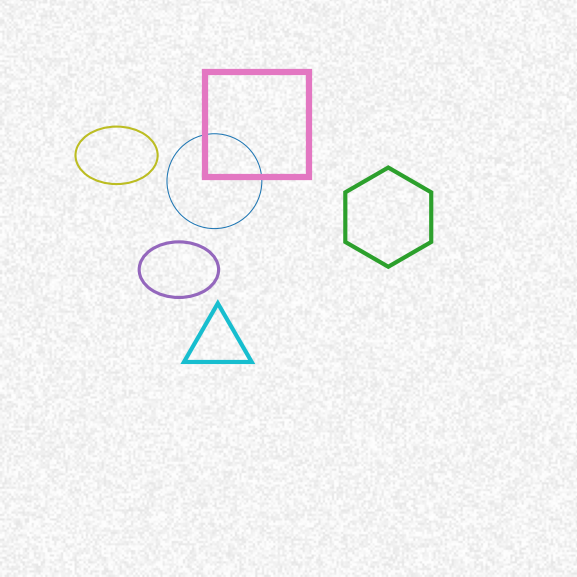[{"shape": "circle", "thickness": 0.5, "radius": 0.41, "center": [0.371, 0.685]}, {"shape": "hexagon", "thickness": 2, "radius": 0.43, "center": [0.672, 0.623]}, {"shape": "oval", "thickness": 1.5, "radius": 0.34, "center": [0.31, 0.532]}, {"shape": "square", "thickness": 3, "radius": 0.45, "center": [0.445, 0.784]}, {"shape": "oval", "thickness": 1, "radius": 0.36, "center": [0.202, 0.73]}, {"shape": "triangle", "thickness": 2, "radius": 0.34, "center": [0.377, 0.406]}]